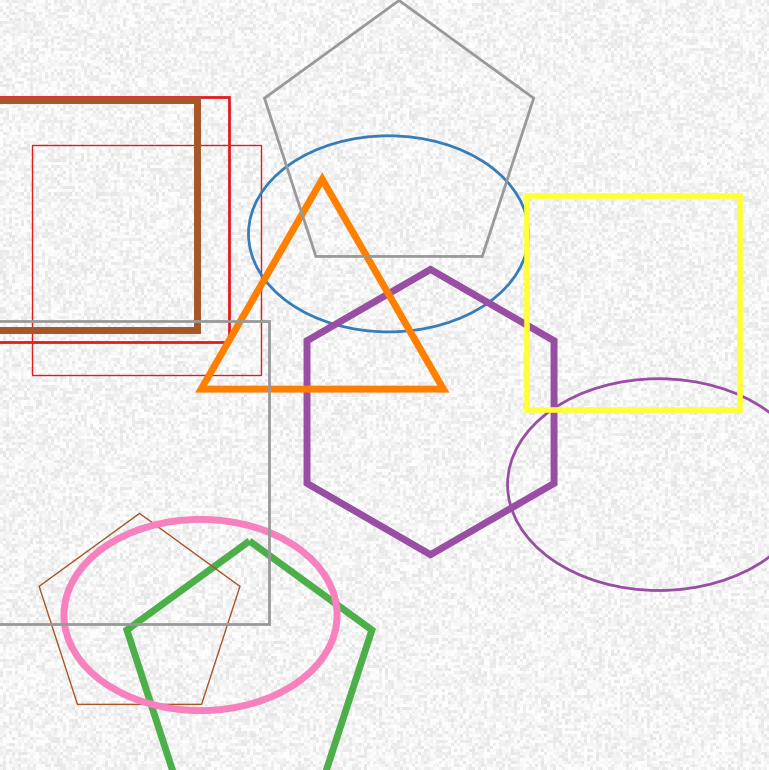[{"shape": "square", "thickness": 0.5, "radius": 0.75, "center": [0.19, 0.663]}, {"shape": "square", "thickness": 1, "radius": 0.8, "center": [0.138, 0.715]}, {"shape": "oval", "thickness": 1, "radius": 0.91, "center": [0.505, 0.696]}, {"shape": "pentagon", "thickness": 2.5, "radius": 0.84, "center": [0.324, 0.13]}, {"shape": "oval", "thickness": 1, "radius": 0.98, "center": [0.856, 0.371]}, {"shape": "hexagon", "thickness": 2.5, "radius": 0.93, "center": [0.559, 0.465]}, {"shape": "triangle", "thickness": 2.5, "radius": 0.91, "center": [0.419, 0.585]}, {"shape": "square", "thickness": 2, "radius": 0.69, "center": [0.823, 0.607]}, {"shape": "pentagon", "thickness": 0.5, "radius": 0.69, "center": [0.181, 0.196]}, {"shape": "square", "thickness": 2.5, "radius": 0.75, "center": [0.106, 0.721]}, {"shape": "oval", "thickness": 2.5, "radius": 0.89, "center": [0.26, 0.201]}, {"shape": "pentagon", "thickness": 1, "radius": 0.92, "center": [0.518, 0.816]}, {"shape": "square", "thickness": 1, "radius": 0.99, "center": [0.152, 0.386]}]